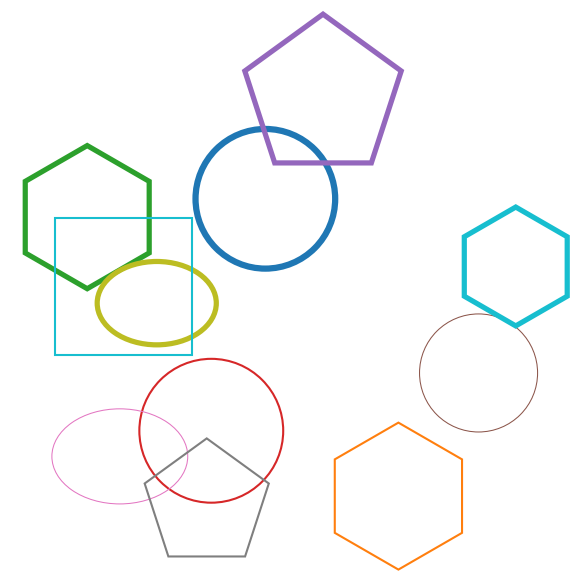[{"shape": "circle", "thickness": 3, "radius": 0.6, "center": [0.459, 0.655]}, {"shape": "hexagon", "thickness": 1, "radius": 0.64, "center": [0.69, 0.14]}, {"shape": "hexagon", "thickness": 2.5, "radius": 0.62, "center": [0.151, 0.623]}, {"shape": "circle", "thickness": 1, "radius": 0.62, "center": [0.366, 0.253]}, {"shape": "pentagon", "thickness": 2.5, "radius": 0.71, "center": [0.559, 0.832]}, {"shape": "circle", "thickness": 0.5, "radius": 0.51, "center": [0.829, 0.353]}, {"shape": "oval", "thickness": 0.5, "radius": 0.59, "center": [0.207, 0.209]}, {"shape": "pentagon", "thickness": 1, "radius": 0.57, "center": [0.358, 0.127]}, {"shape": "oval", "thickness": 2.5, "radius": 0.52, "center": [0.271, 0.474]}, {"shape": "square", "thickness": 1, "radius": 0.59, "center": [0.214, 0.502]}, {"shape": "hexagon", "thickness": 2.5, "radius": 0.51, "center": [0.893, 0.538]}]